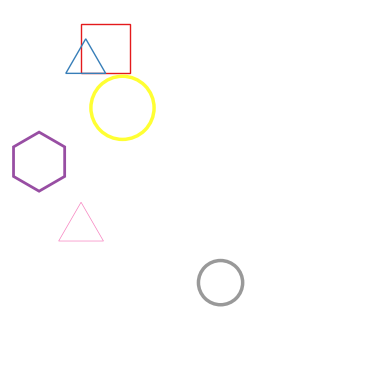[{"shape": "square", "thickness": 1, "radius": 0.32, "center": [0.273, 0.874]}, {"shape": "triangle", "thickness": 1, "radius": 0.3, "center": [0.223, 0.839]}, {"shape": "hexagon", "thickness": 2, "radius": 0.38, "center": [0.102, 0.58]}, {"shape": "circle", "thickness": 2.5, "radius": 0.41, "center": [0.318, 0.72]}, {"shape": "triangle", "thickness": 0.5, "radius": 0.34, "center": [0.211, 0.408]}, {"shape": "circle", "thickness": 2.5, "radius": 0.29, "center": [0.573, 0.266]}]